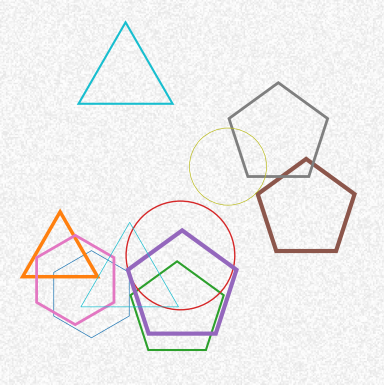[{"shape": "hexagon", "thickness": 0.5, "radius": 0.57, "center": [0.238, 0.236]}, {"shape": "triangle", "thickness": 2.5, "radius": 0.56, "center": [0.156, 0.337]}, {"shape": "pentagon", "thickness": 1.5, "radius": 0.64, "center": [0.46, 0.194]}, {"shape": "circle", "thickness": 1, "radius": 0.71, "center": [0.469, 0.337]}, {"shape": "pentagon", "thickness": 3, "radius": 0.74, "center": [0.473, 0.253]}, {"shape": "pentagon", "thickness": 3, "radius": 0.66, "center": [0.795, 0.455]}, {"shape": "hexagon", "thickness": 2, "radius": 0.58, "center": [0.196, 0.273]}, {"shape": "pentagon", "thickness": 2, "radius": 0.67, "center": [0.723, 0.65]}, {"shape": "circle", "thickness": 0.5, "radius": 0.5, "center": [0.592, 0.567]}, {"shape": "triangle", "thickness": 1.5, "radius": 0.71, "center": [0.326, 0.801]}, {"shape": "triangle", "thickness": 0.5, "radius": 0.73, "center": [0.337, 0.276]}]